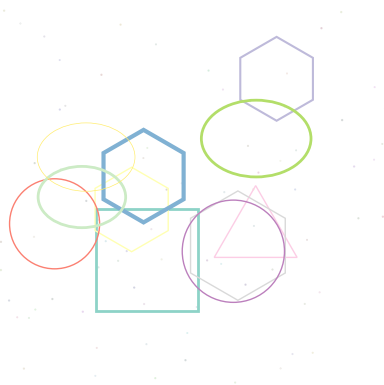[{"shape": "square", "thickness": 2, "radius": 0.66, "center": [0.381, 0.324]}, {"shape": "hexagon", "thickness": 1, "radius": 0.55, "center": [0.342, 0.456]}, {"shape": "hexagon", "thickness": 1.5, "radius": 0.54, "center": [0.718, 0.795]}, {"shape": "circle", "thickness": 1, "radius": 0.58, "center": [0.142, 0.419]}, {"shape": "hexagon", "thickness": 3, "radius": 0.6, "center": [0.373, 0.542]}, {"shape": "oval", "thickness": 2, "radius": 0.71, "center": [0.665, 0.64]}, {"shape": "triangle", "thickness": 1, "radius": 0.62, "center": [0.664, 0.394]}, {"shape": "hexagon", "thickness": 1, "radius": 0.71, "center": [0.618, 0.362]}, {"shape": "circle", "thickness": 1, "radius": 0.66, "center": [0.606, 0.347]}, {"shape": "oval", "thickness": 2, "radius": 0.57, "center": [0.213, 0.488]}, {"shape": "oval", "thickness": 0.5, "radius": 0.63, "center": [0.224, 0.592]}]